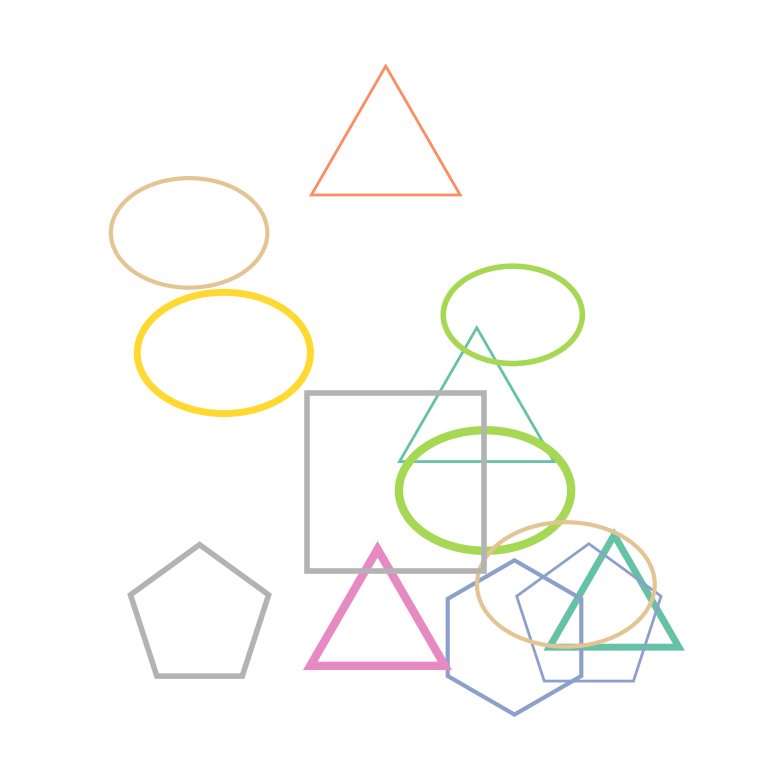[{"shape": "triangle", "thickness": 2.5, "radius": 0.49, "center": [0.798, 0.208]}, {"shape": "triangle", "thickness": 1, "radius": 0.58, "center": [0.619, 0.458]}, {"shape": "triangle", "thickness": 1, "radius": 0.56, "center": [0.501, 0.803]}, {"shape": "pentagon", "thickness": 1, "radius": 0.49, "center": [0.765, 0.195]}, {"shape": "hexagon", "thickness": 1.5, "radius": 0.5, "center": [0.668, 0.172]}, {"shape": "triangle", "thickness": 3, "radius": 0.5, "center": [0.49, 0.186]}, {"shape": "oval", "thickness": 3, "radius": 0.56, "center": [0.63, 0.363]}, {"shape": "oval", "thickness": 2, "radius": 0.45, "center": [0.666, 0.591]}, {"shape": "oval", "thickness": 2.5, "radius": 0.56, "center": [0.291, 0.542]}, {"shape": "oval", "thickness": 1.5, "radius": 0.51, "center": [0.246, 0.698]}, {"shape": "oval", "thickness": 1.5, "radius": 0.58, "center": [0.735, 0.241]}, {"shape": "square", "thickness": 2, "radius": 0.58, "center": [0.514, 0.374]}, {"shape": "pentagon", "thickness": 2, "radius": 0.47, "center": [0.259, 0.198]}]